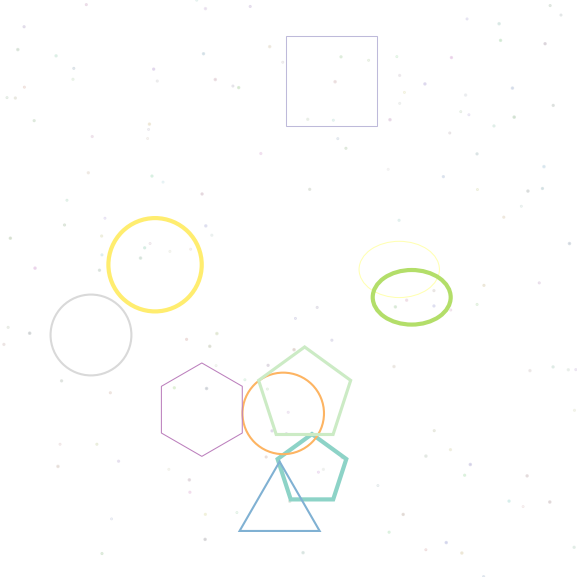[{"shape": "pentagon", "thickness": 2, "radius": 0.31, "center": [0.54, 0.185]}, {"shape": "oval", "thickness": 0.5, "radius": 0.35, "center": [0.691, 0.533]}, {"shape": "square", "thickness": 0.5, "radius": 0.39, "center": [0.574, 0.859]}, {"shape": "triangle", "thickness": 1, "radius": 0.4, "center": [0.484, 0.12]}, {"shape": "circle", "thickness": 1, "radius": 0.35, "center": [0.49, 0.283]}, {"shape": "oval", "thickness": 2, "radius": 0.34, "center": [0.713, 0.484]}, {"shape": "circle", "thickness": 1, "radius": 0.35, "center": [0.158, 0.419]}, {"shape": "hexagon", "thickness": 0.5, "radius": 0.4, "center": [0.35, 0.29]}, {"shape": "pentagon", "thickness": 1.5, "radius": 0.42, "center": [0.528, 0.315]}, {"shape": "circle", "thickness": 2, "radius": 0.4, "center": [0.269, 0.541]}]